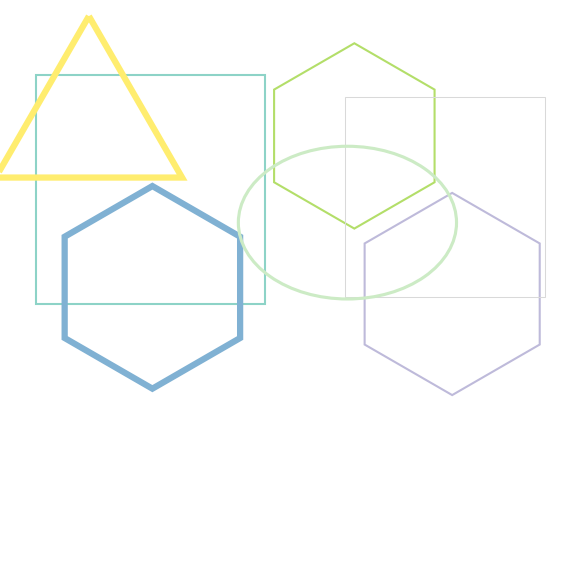[{"shape": "square", "thickness": 1, "radius": 0.99, "center": [0.26, 0.672]}, {"shape": "hexagon", "thickness": 1, "radius": 0.88, "center": [0.783, 0.49]}, {"shape": "hexagon", "thickness": 3, "radius": 0.88, "center": [0.264, 0.502]}, {"shape": "hexagon", "thickness": 1, "radius": 0.8, "center": [0.614, 0.764]}, {"shape": "square", "thickness": 0.5, "radius": 0.87, "center": [0.77, 0.658]}, {"shape": "oval", "thickness": 1.5, "radius": 0.94, "center": [0.602, 0.614]}, {"shape": "triangle", "thickness": 3, "radius": 0.93, "center": [0.154, 0.785]}]